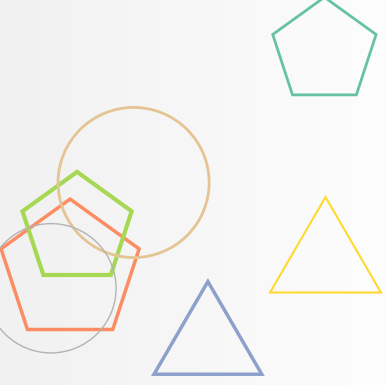[{"shape": "pentagon", "thickness": 2, "radius": 0.7, "center": [0.837, 0.867]}, {"shape": "pentagon", "thickness": 2.5, "radius": 0.94, "center": [0.181, 0.296]}, {"shape": "triangle", "thickness": 2.5, "radius": 0.8, "center": [0.537, 0.108]}, {"shape": "pentagon", "thickness": 3, "radius": 0.74, "center": [0.199, 0.406]}, {"shape": "triangle", "thickness": 1.5, "radius": 0.83, "center": [0.84, 0.323]}, {"shape": "circle", "thickness": 2, "radius": 0.97, "center": [0.345, 0.526]}, {"shape": "circle", "thickness": 1, "radius": 0.84, "center": [0.132, 0.251]}]